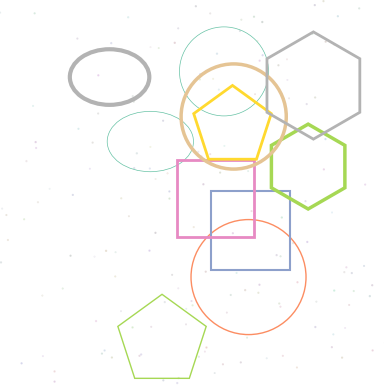[{"shape": "oval", "thickness": 0.5, "radius": 0.56, "center": [0.39, 0.632]}, {"shape": "circle", "thickness": 0.5, "radius": 0.58, "center": [0.582, 0.815]}, {"shape": "circle", "thickness": 1, "radius": 0.75, "center": [0.646, 0.28]}, {"shape": "square", "thickness": 1.5, "radius": 0.51, "center": [0.65, 0.401]}, {"shape": "square", "thickness": 2, "radius": 0.5, "center": [0.56, 0.485]}, {"shape": "hexagon", "thickness": 2.5, "radius": 0.55, "center": [0.8, 0.567]}, {"shape": "pentagon", "thickness": 1, "radius": 0.6, "center": [0.421, 0.115]}, {"shape": "pentagon", "thickness": 2, "radius": 0.53, "center": [0.604, 0.672]}, {"shape": "circle", "thickness": 2.5, "radius": 0.68, "center": [0.607, 0.697]}, {"shape": "hexagon", "thickness": 2, "radius": 0.7, "center": [0.814, 0.778]}, {"shape": "oval", "thickness": 3, "radius": 0.52, "center": [0.285, 0.8]}]